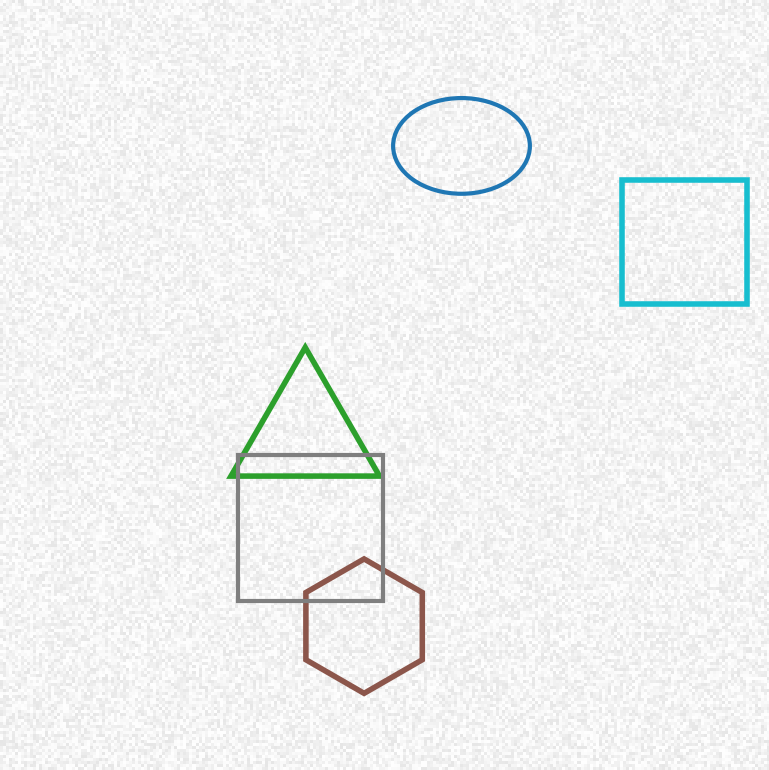[{"shape": "oval", "thickness": 1.5, "radius": 0.44, "center": [0.599, 0.811]}, {"shape": "triangle", "thickness": 2, "radius": 0.56, "center": [0.396, 0.437]}, {"shape": "hexagon", "thickness": 2, "radius": 0.44, "center": [0.473, 0.187]}, {"shape": "square", "thickness": 1.5, "radius": 0.47, "center": [0.404, 0.314]}, {"shape": "square", "thickness": 2, "radius": 0.4, "center": [0.889, 0.686]}]